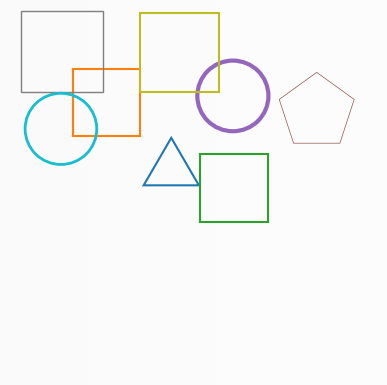[{"shape": "triangle", "thickness": 1.5, "radius": 0.41, "center": [0.442, 0.56]}, {"shape": "square", "thickness": 1.5, "radius": 0.43, "center": [0.274, 0.733]}, {"shape": "square", "thickness": 1.5, "radius": 0.44, "center": [0.605, 0.512]}, {"shape": "circle", "thickness": 3, "radius": 0.46, "center": [0.601, 0.751]}, {"shape": "pentagon", "thickness": 0.5, "radius": 0.51, "center": [0.817, 0.71]}, {"shape": "square", "thickness": 1, "radius": 0.53, "center": [0.16, 0.866]}, {"shape": "square", "thickness": 1.5, "radius": 0.51, "center": [0.462, 0.864]}, {"shape": "circle", "thickness": 2, "radius": 0.46, "center": [0.157, 0.665]}]